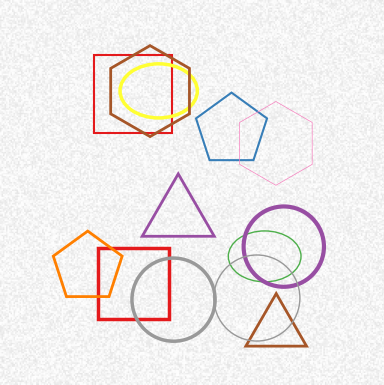[{"shape": "square", "thickness": 2.5, "radius": 0.46, "center": [0.346, 0.263]}, {"shape": "square", "thickness": 1.5, "radius": 0.5, "center": [0.345, 0.756]}, {"shape": "pentagon", "thickness": 1.5, "radius": 0.48, "center": [0.601, 0.662]}, {"shape": "oval", "thickness": 1, "radius": 0.47, "center": [0.687, 0.334]}, {"shape": "triangle", "thickness": 2, "radius": 0.54, "center": [0.463, 0.44]}, {"shape": "circle", "thickness": 3, "radius": 0.52, "center": [0.737, 0.359]}, {"shape": "pentagon", "thickness": 2, "radius": 0.47, "center": [0.228, 0.306]}, {"shape": "oval", "thickness": 2.5, "radius": 0.5, "center": [0.412, 0.764]}, {"shape": "triangle", "thickness": 2, "radius": 0.46, "center": [0.717, 0.146]}, {"shape": "hexagon", "thickness": 2, "radius": 0.59, "center": [0.39, 0.763]}, {"shape": "hexagon", "thickness": 0.5, "radius": 0.54, "center": [0.717, 0.628]}, {"shape": "circle", "thickness": 1, "radius": 0.56, "center": [0.667, 0.226]}, {"shape": "circle", "thickness": 2.5, "radius": 0.54, "center": [0.451, 0.222]}]